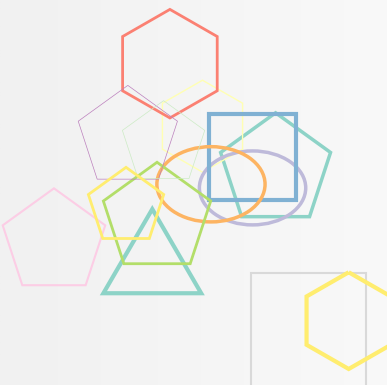[{"shape": "pentagon", "thickness": 2.5, "radius": 0.75, "center": [0.711, 0.558]}, {"shape": "triangle", "thickness": 3, "radius": 0.73, "center": [0.393, 0.311]}, {"shape": "hexagon", "thickness": 1, "radius": 0.6, "center": [0.523, 0.672]}, {"shape": "oval", "thickness": 2.5, "radius": 0.69, "center": [0.652, 0.512]}, {"shape": "hexagon", "thickness": 2, "radius": 0.7, "center": [0.438, 0.835]}, {"shape": "square", "thickness": 3, "radius": 0.56, "center": [0.652, 0.592]}, {"shape": "oval", "thickness": 2.5, "radius": 0.7, "center": [0.544, 0.521]}, {"shape": "pentagon", "thickness": 2, "radius": 0.73, "center": [0.405, 0.433]}, {"shape": "pentagon", "thickness": 1.5, "radius": 0.7, "center": [0.139, 0.372]}, {"shape": "square", "thickness": 1.5, "radius": 0.74, "center": [0.797, 0.143]}, {"shape": "pentagon", "thickness": 0.5, "radius": 0.67, "center": [0.33, 0.644]}, {"shape": "pentagon", "thickness": 0.5, "radius": 0.56, "center": [0.422, 0.627]}, {"shape": "hexagon", "thickness": 3, "radius": 0.63, "center": [0.9, 0.167]}, {"shape": "pentagon", "thickness": 2, "radius": 0.51, "center": [0.325, 0.463]}]